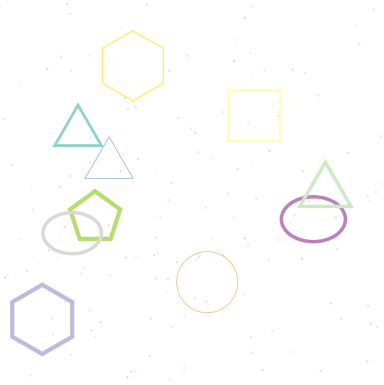[{"shape": "triangle", "thickness": 2, "radius": 0.35, "center": [0.203, 0.657]}, {"shape": "square", "thickness": 1.5, "radius": 0.33, "center": [0.66, 0.7]}, {"shape": "hexagon", "thickness": 3, "radius": 0.45, "center": [0.11, 0.17]}, {"shape": "triangle", "thickness": 0.5, "radius": 0.36, "center": [0.283, 0.572]}, {"shape": "circle", "thickness": 0.5, "radius": 0.4, "center": [0.538, 0.267]}, {"shape": "pentagon", "thickness": 3, "radius": 0.34, "center": [0.247, 0.435]}, {"shape": "oval", "thickness": 2.5, "radius": 0.38, "center": [0.188, 0.394]}, {"shape": "oval", "thickness": 2.5, "radius": 0.42, "center": [0.814, 0.431]}, {"shape": "triangle", "thickness": 2.5, "radius": 0.38, "center": [0.845, 0.502]}, {"shape": "hexagon", "thickness": 1, "radius": 0.46, "center": [0.345, 0.829]}]